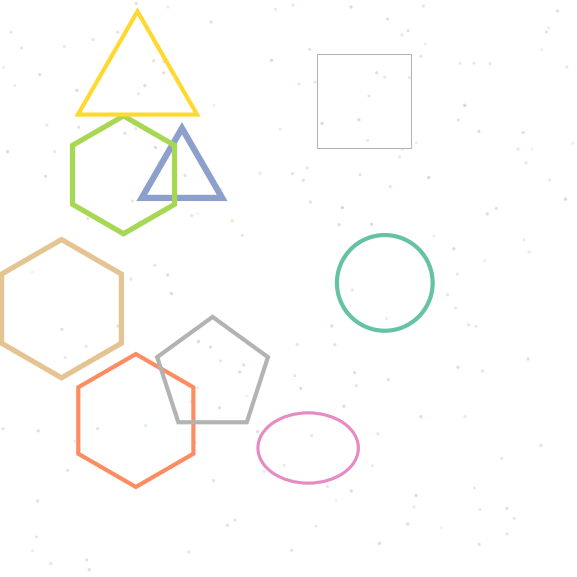[{"shape": "circle", "thickness": 2, "radius": 0.41, "center": [0.666, 0.509]}, {"shape": "hexagon", "thickness": 2, "radius": 0.58, "center": [0.235, 0.271]}, {"shape": "triangle", "thickness": 3, "radius": 0.4, "center": [0.315, 0.697]}, {"shape": "oval", "thickness": 1.5, "radius": 0.43, "center": [0.534, 0.223]}, {"shape": "hexagon", "thickness": 2.5, "radius": 0.51, "center": [0.214, 0.696]}, {"shape": "triangle", "thickness": 2, "radius": 0.6, "center": [0.238, 0.86]}, {"shape": "hexagon", "thickness": 2.5, "radius": 0.6, "center": [0.107, 0.465]}, {"shape": "pentagon", "thickness": 2, "radius": 0.5, "center": [0.368, 0.35]}, {"shape": "square", "thickness": 0.5, "radius": 0.41, "center": [0.63, 0.824]}]